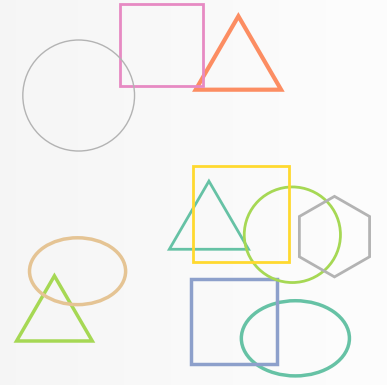[{"shape": "triangle", "thickness": 2, "radius": 0.59, "center": [0.539, 0.412]}, {"shape": "oval", "thickness": 2.5, "radius": 0.7, "center": [0.762, 0.121]}, {"shape": "triangle", "thickness": 3, "radius": 0.64, "center": [0.615, 0.831]}, {"shape": "square", "thickness": 2.5, "radius": 0.55, "center": [0.604, 0.165]}, {"shape": "square", "thickness": 2, "radius": 0.54, "center": [0.416, 0.884]}, {"shape": "circle", "thickness": 2, "radius": 0.62, "center": [0.754, 0.39]}, {"shape": "triangle", "thickness": 2.5, "radius": 0.56, "center": [0.14, 0.171]}, {"shape": "square", "thickness": 2, "radius": 0.62, "center": [0.622, 0.443]}, {"shape": "oval", "thickness": 2.5, "radius": 0.62, "center": [0.2, 0.296]}, {"shape": "hexagon", "thickness": 2, "radius": 0.52, "center": [0.863, 0.385]}, {"shape": "circle", "thickness": 1, "radius": 0.72, "center": [0.203, 0.752]}]